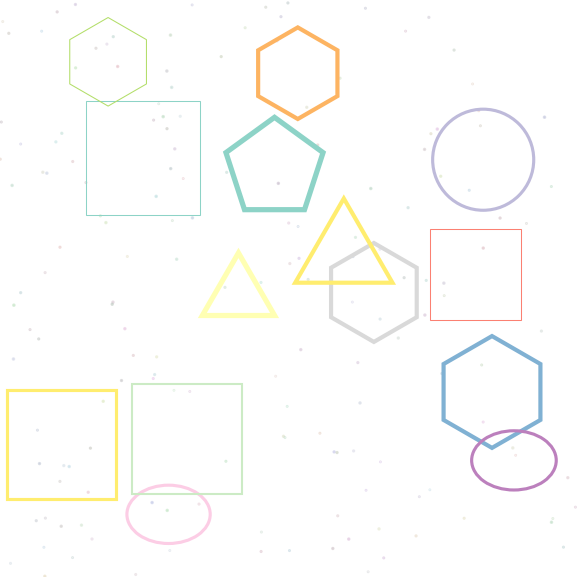[{"shape": "square", "thickness": 0.5, "radius": 0.49, "center": [0.248, 0.726]}, {"shape": "pentagon", "thickness": 2.5, "radius": 0.44, "center": [0.475, 0.708]}, {"shape": "triangle", "thickness": 2.5, "radius": 0.36, "center": [0.413, 0.489]}, {"shape": "circle", "thickness": 1.5, "radius": 0.44, "center": [0.837, 0.723]}, {"shape": "square", "thickness": 0.5, "radius": 0.39, "center": [0.824, 0.524]}, {"shape": "hexagon", "thickness": 2, "radius": 0.48, "center": [0.852, 0.32]}, {"shape": "hexagon", "thickness": 2, "radius": 0.4, "center": [0.516, 0.872]}, {"shape": "hexagon", "thickness": 0.5, "radius": 0.38, "center": [0.187, 0.892]}, {"shape": "oval", "thickness": 1.5, "radius": 0.36, "center": [0.292, 0.108]}, {"shape": "hexagon", "thickness": 2, "radius": 0.43, "center": [0.647, 0.493]}, {"shape": "oval", "thickness": 1.5, "radius": 0.37, "center": [0.89, 0.202]}, {"shape": "square", "thickness": 1, "radius": 0.48, "center": [0.324, 0.24]}, {"shape": "square", "thickness": 1.5, "radius": 0.47, "center": [0.107, 0.229]}, {"shape": "triangle", "thickness": 2, "radius": 0.49, "center": [0.595, 0.558]}]